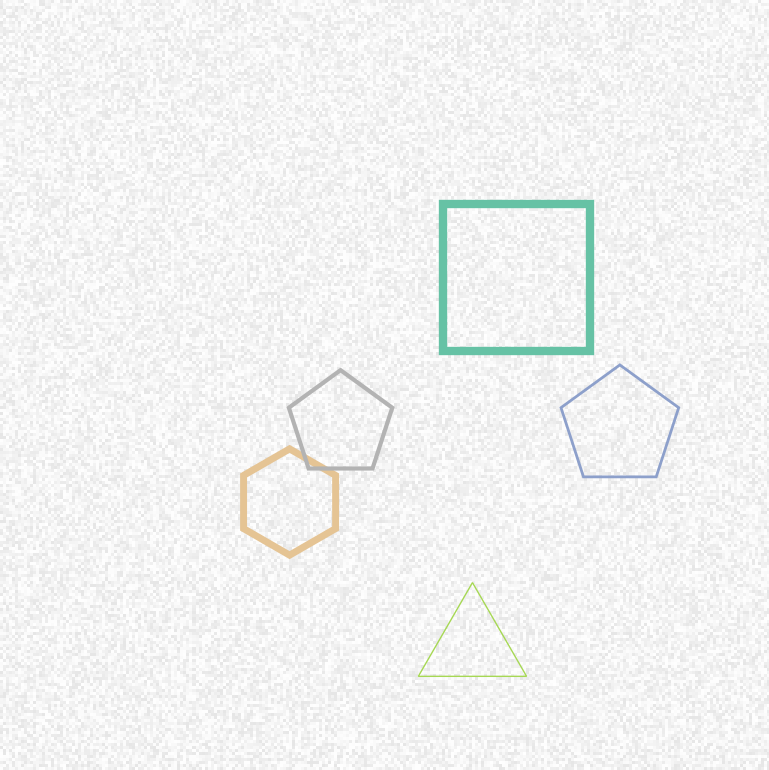[{"shape": "square", "thickness": 3, "radius": 0.48, "center": [0.671, 0.639]}, {"shape": "pentagon", "thickness": 1, "radius": 0.4, "center": [0.805, 0.446]}, {"shape": "triangle", "thickness": 0.5, "radius": 0.41, "center": [0.614, 0.162]}, {"shape": "hexagon", "thickness": 2.5, "radius": 0.35, "center": [0.376, 0.348]}, {"shape": "pentagon", "thickness": 1.5, "radius": 0.35, "center": [0.442, 0.449]}]